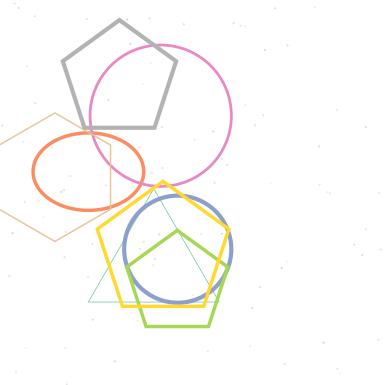[{"shape": "triangle", "thickness": 0.5, "radius": 0.98, "center": [0.399, 0.314]}, {"shape": "oval", "thickness": 2.5, "radius": 0.72, "center": [0.23, 0.554]}, {"shape": "circle", "thickness": 3, "radius": 0.7, "center": [0.462, 0.353]}, {"shape": "circle", "thickness": 2, "radius": 0.92, "center": [0.417, 0.699]}, {"shape": "pentagon", "thickness": 2.5, "radius": 0.69, "center": [0.46, 0.264]}, {"shape": "pentagon", "thickness": 2.5, "radius": 0.9, "center": [0.424, 0.35]}, {"shape": "hexagon", "thickness": 1, "radius": 0.83, "center": [0.143, 0.54]}, {"shape": "pentagon", "thickness": 3, "radius": 0.77, "center": [0.31, 0.793]}]